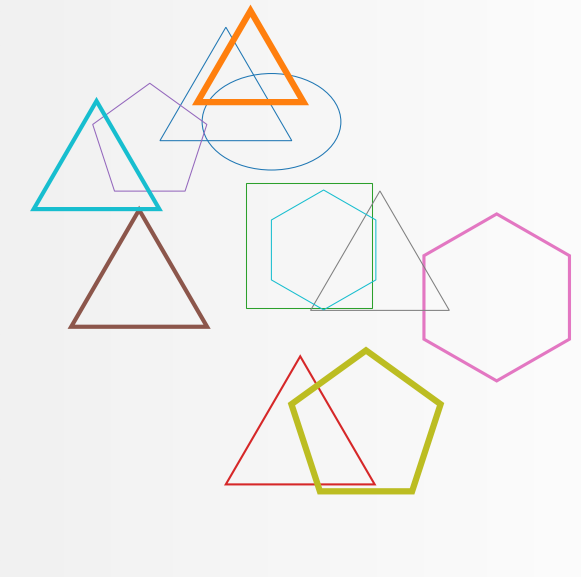[{"shape": "triangle", "thickness": 0.5, "radius": 0.65, "center": [0.389, 0.821]}, {"shape": "oval", "thickness": 0.5, "radius": 0.6, "center": [0.467, 0.788]}, {"shape": "triangle", "thickness": 3, "radius": 0.53, "center": [0.431, 0.875]}, {"shape": "square", "thickness": 0.5, "radius": 0.54, "center": [0.532, 0.574]}, {"shape": "triangle", "thickness": 1, "radius": 0.74, "center": [0.517, 0.234]}, {"shape": "pentagon", "thickness": 0.5, "radius": 0.52, "center": [0.258, 0.752]}, {"shape": "triangle", "thickness": 2, "radius": 0.67, "center": [0.239, 0.501]}, {"shape": "hexagon", "thickness": 1.5, "radius": 0.72, "center": [0.855, 0.484]}, {"shape": "triangle", "thickness": 0.5, "radius": 0.69, "center": [0.654, 0.531]}, {"shape": "pentagon", "thickness": 3, "radius": 0.67, "center": [0.63, 0.258]}, {"shape": "triangle", "thickness": 2, "radius": 0.62, "center": [0.166, 0.699]}, {"shape": "hexagon", "thickness": 0.5, "radius": 0.52, "center": [0.557, 0.566]}]